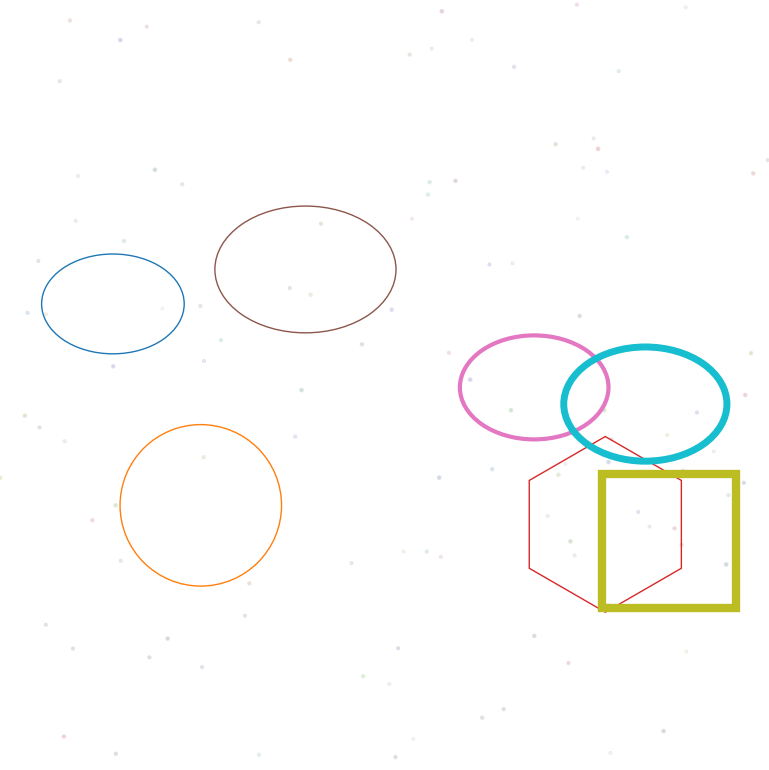[{"shape": "oval", "thickness": 0.5, "radius": 0.46, "center": [0.147, 0.605]}, {"shape": "circle", "thickness": 0.5, "radius": 0.52, "center": [0.261, 0.344]}, {"shape": "hexagon", "thickness": 0.5, "radius": 0.57, "center": [0.786, 0.319]}, {"shape": "oval", "thickness": 0.5, "radius": 0.59, "center": [0.397, 0.65]}, {"shape": "oval", "thickness": 1.5, "radius": 0.48, "center": [0.694, 0.497]}, {"shape": "square", "thickness": 3, "radius": 0.43, "center": [0.869, 0.297]}, {"shape": "oval", "thickness": 2.5, "radius": 0.53, "center": [0.838, 0.475]}]